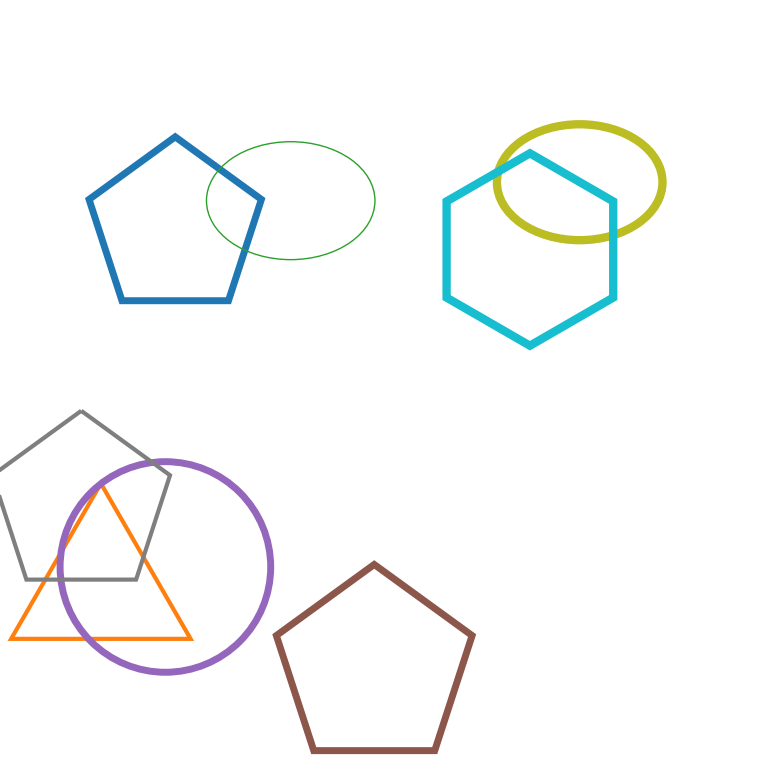[{"shape": "pentagon", "thickness": 2.5, "radius": 0.59, "center": [0.228, 0.705]}, {"shape": "triangle", "thickness": 1.5, "radius": 0.67, "center": [0.131, 0.238]}, {"shape": "oval", "thickness": 0.5, "radius": 0.55, "center": [0.378, 0.739]}, {"shape": "circle", "thickness": 2.5, "radius": 0.68, "center": [0.215, 0.264]}, {"shape": "pentagon", "thickness": 2.5, "radius": 0.67, "center": [0.486, 0.133]}, {"shape": "pentagon", "thickness": 1.5, "radius": 0.61, "center": [0.106, 0.345]}, {"shape": "oval", "thickness": 3, "radius": 0.54, "center": [0.753, 0.763]}, {"shape": "hexagon", "thickness": 3, "radius": 0.62, "center": [0.688, 0.676]}]